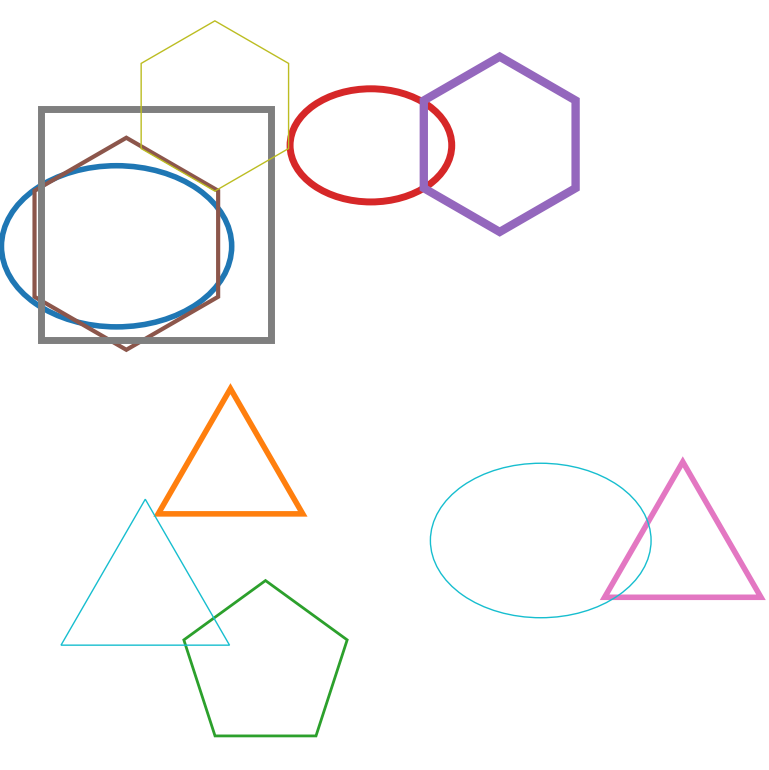[{"shape": "oval", "thickness": 2, "radius": 0.75, "center": [0.151, 0.68]}, {"shape": "triangle", "thickness": 2, "radius": 0.54, "center": [0.299, 0.387]}, {"shape": "pentagon", "thickness": 1, "radius": 0.56, "center": [0.345, 0.134]}, {"shape": "oval", "thickness": 2.5, "radius": 0.52, "center": [0.482, 0.811]}, {"shape": "hexagon", "thickness": 3, "radius": 0.57, "center": [0.649, 0.813]}, {"shape": "hexagon", "thickness": 1.5, "radius": 0.69, "center": [0.164, 0.683]}, {"shape": "triangle", "thickness": 2, "radius": 0.59, "center": [0.887, 0.283]}, {"shape": "square", "thickness": 2.5, "radius": 0.75, "center": [0.203, 0.708]}, {"shape": "hexagon", "thickness": 0.5, "radius": 0.55, "center": [0.279, 0.862]}, {"shape": "triangle", "thickness": 0.5, "radius": 0.63, "center": [0.189, 0.225]}, {"shape": "oval", "thickness": 0.5, "radius": 0.72, "center": [0.702, 0.298]}]